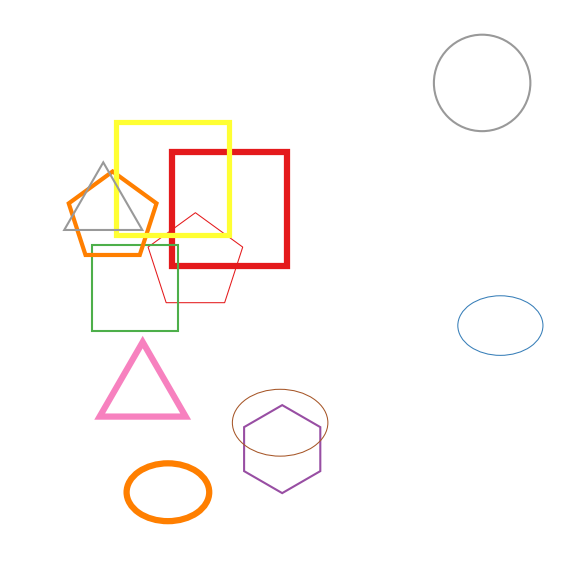[{"shape": "pentagon", "thickness": 0.5, "radius": 0.43, "center": [0.338, 0.545]}, {"shape": "square", "thickness": 3, "radius": 0.5, "center": [0.398, 0.637]}, {"shape": "oval", "thickness": 0.5, "radius": 0.37, "center": [0.866, 0.435]}, {"shape": "square", "thickness": 1, "radius": 0.37, "center": [0.234, 0.501]}, {"shape": "hexagon", "thickness": 1, "radius": 0.38, "center": [0.489, 0.221]}, {"shape": "pentagon", "thickness": 2, "radius": 0.4, "center": [0.195, 0.622]}, {"shape": "oval", "thickness": 3, "radius": 0.36, "center": [0.291, 0.147]}, {"shape": "square", "thickness": 2.5, "radius": 0.49, "center": [0.299, 0.69]}, {"shape": "oval", "thickness": 0.5, "radius": 0.41, "center": [0.485, 0.267]}, {"shape": "triangle", "thickness": 3, "radius": 0.43, "center": [0.247, 0.321]}, {"shape": "triangle", "thickness": 1, "radius": 0.39, "center": [0.179, 0.64]}, {"shape": "circle", "thickness": 1, "radius": 0.42, "center": [0.835, 0.856]}]